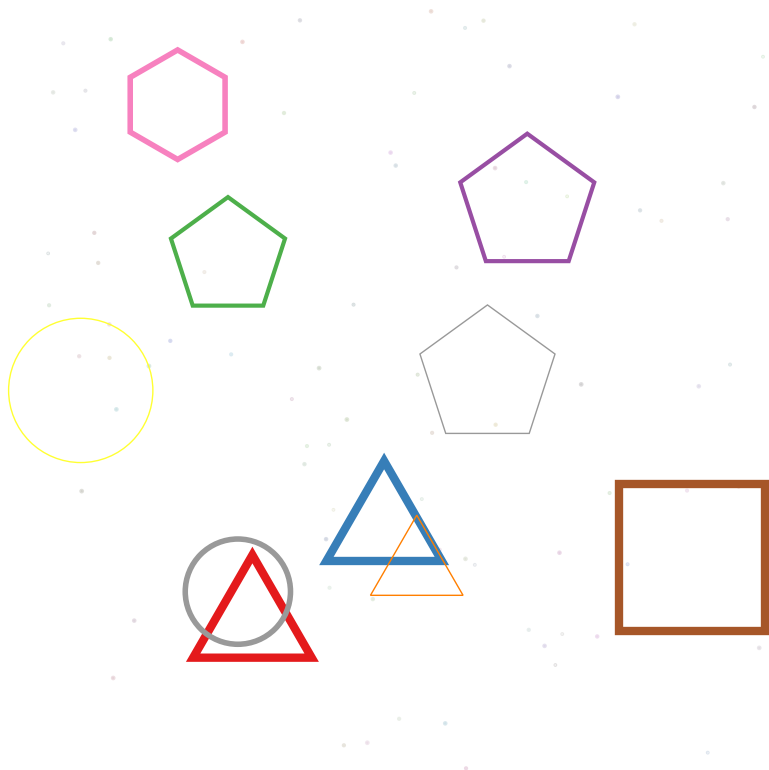[{"shape": "triangle", "thickness": 3, "radius": 0.44, "center": [0.328, 0.19]}, {"shape": "triangle", "thickness": 3, "radius": 0.43, "center": [0.499, 0.315]}, {"shape": "pentagon", "thickness": 1.5, "radius": 0.39, "center": [0.296, 0.666]}, {"shape": "pentagon", "thickness": 1.5, "radius": 0.46, "center": [0.685, 0.735]}, {"shape": "triangle", "thickness": 0.5, "radius": 0.35, "center": [0.541, 0.262]}, {"shape": "circle", "thickness": 0.5, "radius": 0.47, "center": [0.105, 0.493]}, {"shape": "square", "thickness": 3, "radius": 0.48, "center": [0.899, 0.276]}, {"shape": "hexagon", "thickness": 2, "radius": 0.36, "center": [0.231, 0.864]}, {"shape": "circle", "thickness": 2, "radius": 0.34, "center": [0.309, 0.232]}, {"shape": "pentagon", "thickness": 0.5, "radius": 0.46, "center": [0.633, 0.512]}]